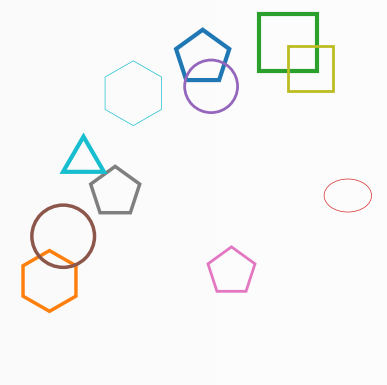[{"shape": "pentagon", "thickness": 3, "radius": 0.36, "center": [0.523, 0.85]}, {"shape": "hexagon", "thickness": 2.5, "radius": 0.39, "center": [0.128, 0.27]}, {"shape": "square", "thickness": 3, "radius": 0.37, "center": [0.743, 0.891]}, {"shape": "oval", "thickness": 0.5, "radius": 0.31, "center": [0.898, 0.492]}, {"shape": "circle", "thickness": 2, "radius": 0.34, "center": [0.545, 0.776]}, {"shape": "circle", "thickness": 2.5, "radius": 0.4, "center": [0.163, 0.386]}, {"shape": "pentagon", "thickness": 2, "radius": 0.32, "center": [0.597, 0.295]}, {"shape": "pentagon", "thickness": 2.5, "radius": 0.33, "center": [0.297, 0.501]}, {"shape": "square", "thickness": 2, "radius": 0.29, "center": [0.801, 0.822]}, {"shape": "hexagon", "thickness": 0.5, "radius": 0.42, "center": [0.344, 0.758]}, {"shape": "triangle", "thickness": 3, "radius": 0.3, "center": [0.215, 0.584]}]